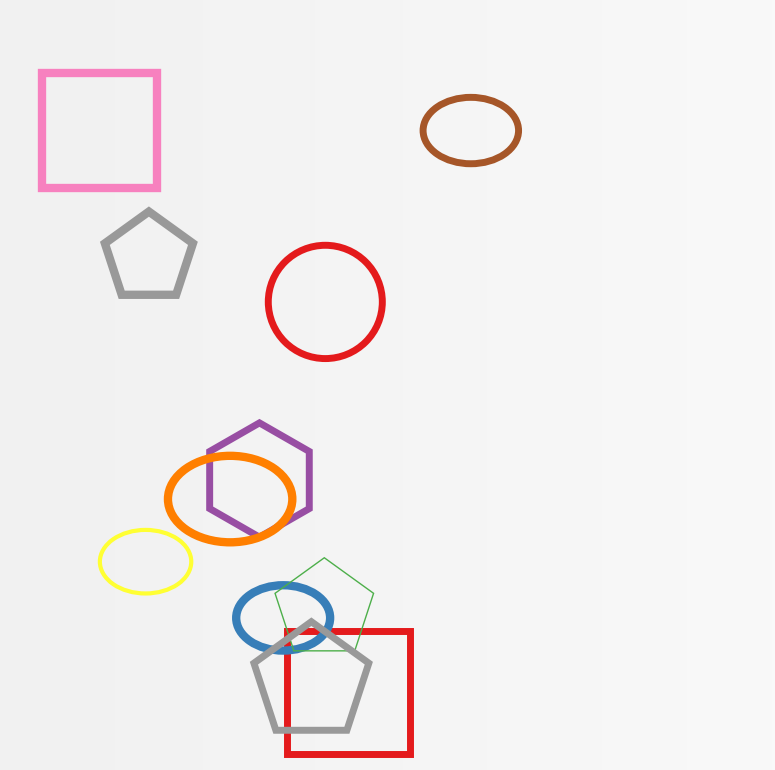[{"shape": "square", "thickness": 2.5, "radius": 0.4, "center": [0.45, 0.1]}, {"shape": "circle", "thickness": 2.5, "radius": 0.37, "center": [0.42, 0.608]}, {"shape": "oval", "thickness": 3, "radius": 0.3, "center": [0.365, 0.198]}, {"shape": "pentagon", "thickness": 0.5, "radius": 0.33, "center": [0.418, 0.209]}, {"shape": "hexagon", "thickness": 2.5, "radius": 0.37, "center": [0.335, 0.377]}, {"shape": "oval", "thickness": 3, "radius": 0.4, "center": [0.297, 0.352]}, {"shape": "oval", "thickness": 1.5, "radius": 0.29, "center": [0.188, 0.271]}, {"shape": "oval", "thickness": 2.5, "radius": 0.31, "center": [0.608, 0.83]}, {"shape": "square", "thickness": 3, "radius": 0.37, "center": [0.128, 0.831]}, {"shape": "pentagon", "thickness": 3, "radius": 0.3, "center": [0.192, 0.665]}, {"shape": "pentagon", "thickness": 2.5, "radius": 0.39, "center": [0.402, 0.115]}]